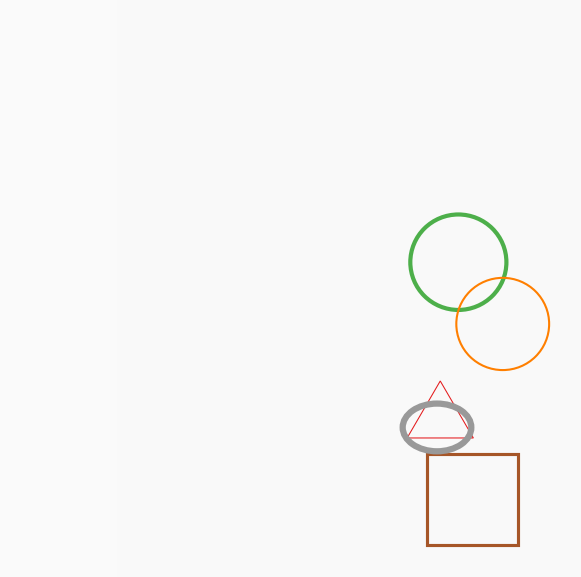[{"shape": "triangle", "thickness": 0.5, "radius": 0.33, "center": [0.757, 0.274]}, {"shape": "circle", "thickness": 2, "radius": 0.41, "center": [0.789, 0.545]}, {"shape": "circle", "thickness": 1, "radius": 0.4, "center": [0.865, 0.438]}, {"shape": "square", "thickness": 1.5, "radius": 0.39, "center": [0.813, 0.135]}, {"shape": "oval", "thickness": 3, "radius": 0.3, "center": [0.752, 0.259]}]